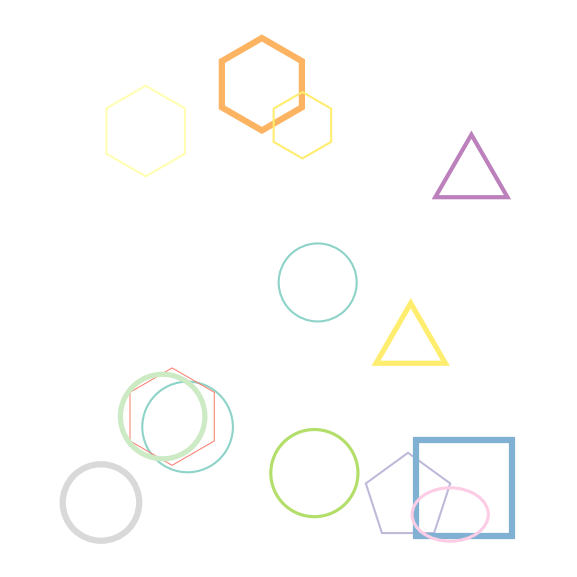[{"shape": "circle", "thickness": 1, "radius": 0.39, "center": [0.325, 0.26]}, {"shape": "circle", "thickness": 1, "radius": 0.34, "center": [0.55, 0.51]}, {"shape": "hexagon", "thickness": 1, "radius": 0.39, "center": [0.252, 0.772]}, {"shape": "pentagon", "thickness": 1, "radius": 0.38, "center": [0.707, 0.138]}, {"shape": "hexagon", "thickness": 0.5, "radius": 0.42, "center": [0.298, 0.278]}, {"shape": "square", "thickness": 3, "radius": 0.42, "center": [0.804, 0.154]}, {"shape": "hexagon", "thickness": 3, "radius": 0.4, "center": [0.453, 0.853]}, {"shape": "circle", "thickness": 1.5, "radius": 0.38, "center": [0.544, 0.18]}, {"shape": "oval", "thickness": 1.5, "radius": 0.33, "center": [0.78, 0.108]}, {"shape": "circle", "thickness": 3, "radius": 0.33, "center": [0.175, 0.129]}, {"shape": "triangle", "thickness": 2, "radius": 0.36, "center": [0.816, 0.694]}, {"shape": "circle", "thickness": 2.5, "radius": 0.37, "center": [0.282, 0.278]}, {"shape": "triangle", "thickness": 2.5, "radius": 0.35, "center": [0.711, 0.405]}, {"shape": "hexagon", "thickness": 1, "radius": 0.29, "center": [0.524, 0.782]}]